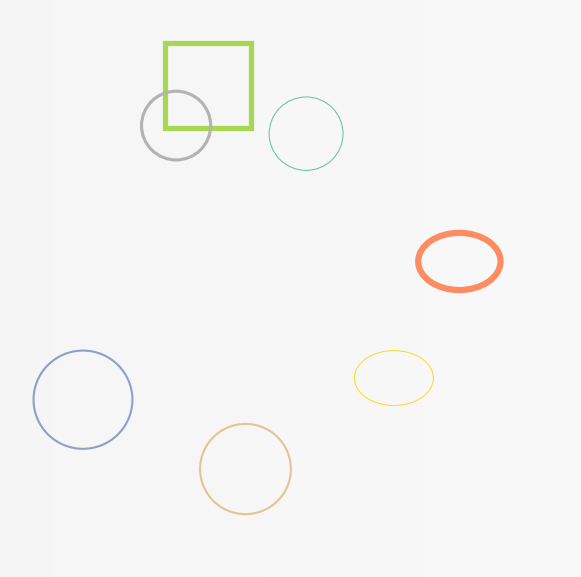[{"shape": "circle", "thickness": 0.5, "radius": 0.32, "center": [0.527, 0.768]}, {"shape": "oval", "thickness": 3, "radius": 0.35, "center": [0.79, 0.546]}, {"shape": "circle", "thickness": 1, "radius": 0.43, "center": [0.143, 0.307]}, {"shape": "square", "thickness": 2.5, "radius": 0.37, "center": [0.358, 0.851]}, {"shape": "oval", "thickness": 0.5, "radius": 0.34, "center": [0.678, 0.344]}, {"shape": "circle", "thickness": 1, "radius": 0.39, "center": [0.422, 0.187]}, {"shape": "circle", "thickness": 1.5, "radius": 0.3, "center": [0.303, 0.782]}]